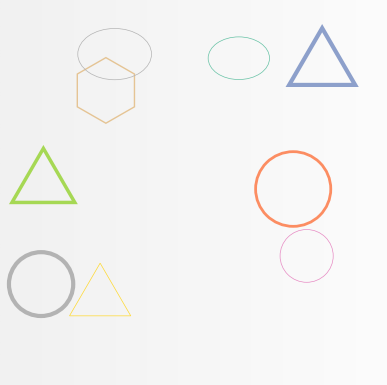[{"shape": "oval", "thickness": 0.5, "radius": 0.4, "center": [0.616, 0.849]}, {"shape": "circle", "thickness": 2, "radius": 0.48, "center": [0.757, 0.509]}, {"shape": "triangle", "thickness": 3, "radius": 0.49, "center": [0.831, 0.829]}, {"shape": "circle", "thickness": 0.5, "radius": 0.34, "center": [0.791, 0.335]}, {"shape": "triangle", "thickness": 2.5, "radius": 0.47, "center": [0.112, 0.521]}, {"shape": "triangle", "thickness": 0.5, "radius": 0.46, "center": [0.258, 0.225]}, {"shape": "hexagon", "thickness": 1, "radius": 0.43, "center": [0.273, 0.765]}, {"shape": "oval", "thickness": 0.5, "radius": 0.48, "center": [0.296, 0.859]}, {"shape": "circle", "thickness": 3, "radius": 0.41, "center": [0.106, 0.262]}]